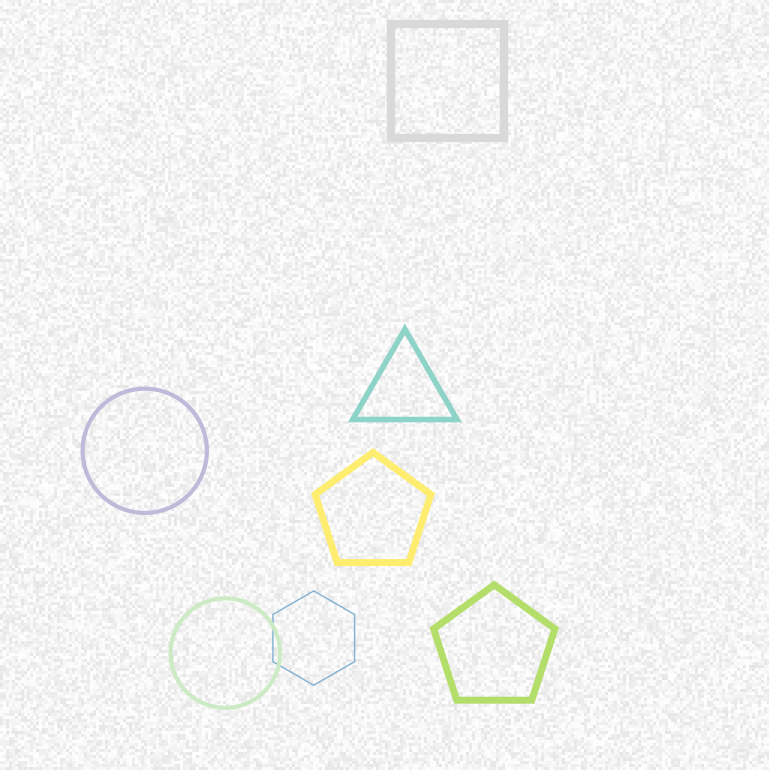[{"shape": "triangle", "thickness": 2, "radius": 0.39, "center": [0.526, 0.494]}, {"shape": "circle", "thickness": 1.5, "radius": 0.4, "center": [0.188, 0.415]}, {"shape": "hexagon", "thickness": 0.5, "radius": 0.31, "center": [0.407, 0.171]}, {"shape": "pentagon", "thickness": 2.5, "radius": 0.41, "center": [0.642, 0.158]}, {"shape": "square", "thickness": 3, "radius": 0.37, "center": [0.582, 0.895]}, {"shape": "circle", "thickness": 1.5, "radius": 0.36, "center": [0.293, 0.152]}, {"shape": "pentagon", "thickness": 2.5, "radius": 0.4, "center": [0.484, 0.333]}]